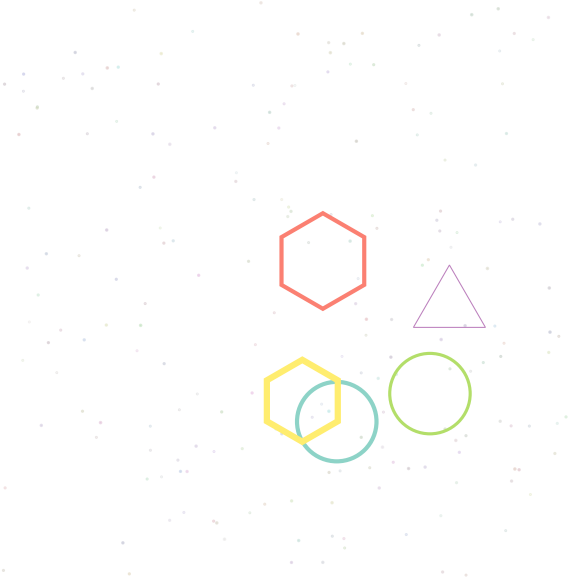[{"shape": "circle", "thickness": 2, "radius": 0.34, "center": [0.583, 0.269]}, {"shape": "hexagon", "thickness": 2, "radius": 0.41, "center": [0.559, 0.547]}, {"shape": "circle", "thickness": 1.5, "radius": 0.35, "center": [0.745, 0.318]}, {"shape": "triangle", "thickness": 0.5, "radius": 0.36, "center": [0.778, 0.468]}, {"shape": "hexagon", "thickness": 3, "radius": 0.35, "center": [0.524, 0.305]}]